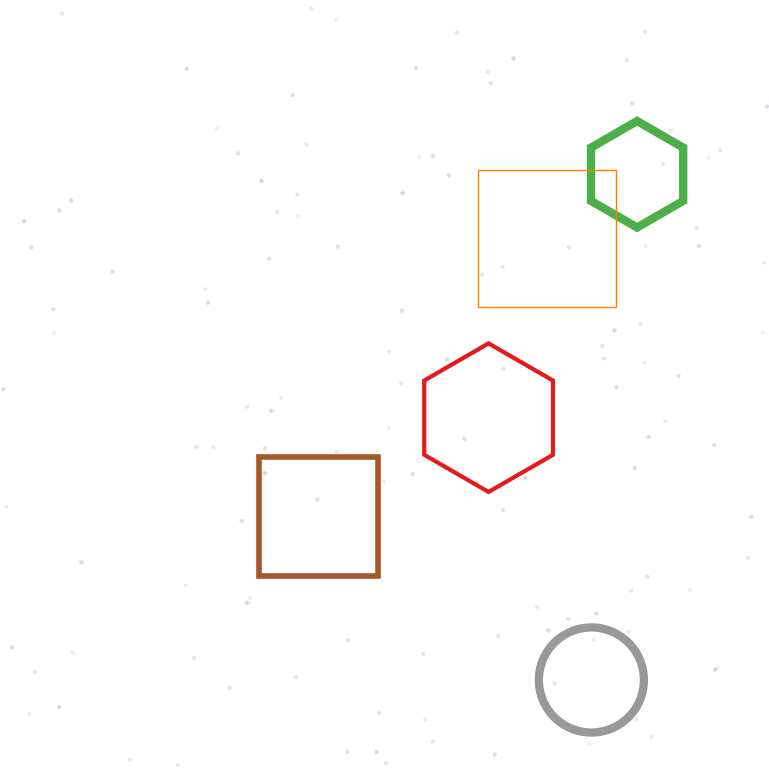[{"shape": "hexagon", "thickness": 1.5, "radius": 0.48, "center": [0.635, 0.458]}, {"shape": "hexagon", "thickness": 3, "radius": 0.35, "center": [0.827, 0.774]}, {"shape": "square", "thickness": 0.5, "radius": 0.45, "center": [0.711, 0.69]}, {"shape": "square", "thickness": 2, "radius": 0.39, "center": [0.414, 0.329]}, {"shape": "circle", "thickness": 3, "radius": 0.34, "center": [0.768, 0.117]}]